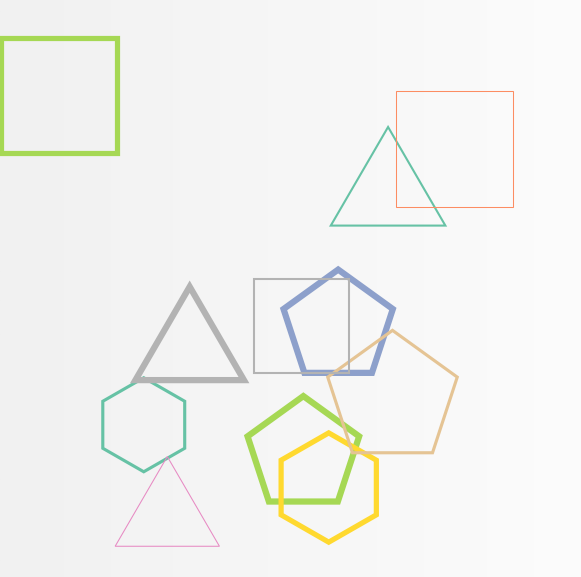[{"shape": "hexagon", "thickness": 1.5, "radius": 0.41, "center": [0.247, 0.264]}, {"shape": "triangle", "thickness": 1, "radius": 0.57, "center": [0.668, 0.665]}, {"shape": "square", "thickness": 0.5, "radius": 0.5, "center": [0.781, 0.741]}, {"shape": "pentagon", "thickness": 3, "radius": 0.49, "center": [0.582, 0.433]}, {"shape": "triangle", "thickness": 0.5, "radius": 0.52, "center": [0.288, 0.105]}, {"shape": "square", "thickness": 2.5, "radius": 0.5, "center": [0.102, 0.833]}, {"shape": "pentagon", "thickness": 3, "radius": 0.5, "center": [0.522, 0.212]}, {"shape": "hexagon", "thickness": 2.5, "radius": 0.47, "center": [0.566, 0.155]}, {"shape": "pentagon", "thickness": 1.5, "radius": 0.59, "center": [0.675, 0.31]}, {"shape": "triangle", "thickness": 3, "radius": 0.54, "center": [0.326, 0.395]}, {"shape": "square", "thickness": 1, "radius": 0.41, "center": [0.519, 0.435]}]